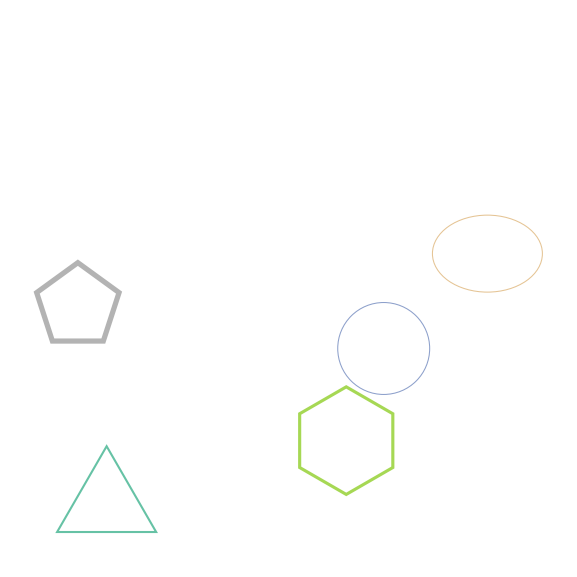[{"shape": "triangle", "thickness": 1, "radius": 0.5, "center": [0.185, 0.127]}, {"shape": "circle", "thickness": 0.5, "radius": 0.4, "center": [0.664, 0.396]}, {"shape": "hexagon", "thickness": 1.5, "radius": 0.47, "center": [0.6, 0.236]}, {"shape": "oval", "thickness": 0.5, "radius": 0.48, "center": [0.844, 0.56]}, {"shape": "pentagon", "thickness": 2.5, "radius": 0.38, "center": [0.135, 0.469]}]